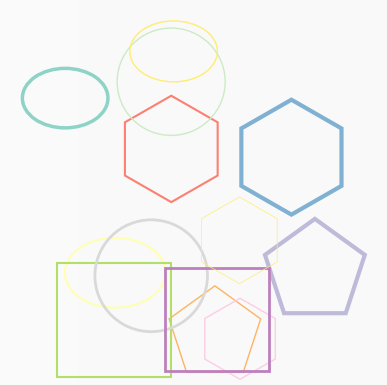[{"shape": "oval", "thickness": 2.5, "radius": 0.55, "center": [0.168, 0.745]}, {"shape": "oval", "thickness": 1.5, "radius": 0.65, "center": [0.297, 0.292]}, {"shape": "pentagon", "thickness": 3, "radius": 0.68, "center": [0.813, 0.296]}, {"shape": "hexagon", "thickness": 1.5, "radius": 0.69, "center": [0.442, 0.613]}, {"shape": "hexagon", "thickness": 3, "radius": 0.75, "center": [0.752, 0.592]}, {"shape": "pentagon", "thickness": 1, "radius": 0.62, "center": [0.555, 0.133]}, {"shape": "square", "thickness": 1.5, "radius": 0.74, "center": [0.294, 0.168]}, {"shape": "hexagon", "thickness": 1, "radius": 0.53, "center": [0.619, 0.12]}, {"shape": "circle", "thickness": 2, "radius": 0.73, "center": [0.39, 0.284]}, {"shape": "square", "thickness": 2, "radius": 0.67, "center": [0.559, 0.169]}, {"shape": "circle", "thickness": 1, "radius": 0.7, "center": [0.442, 0.788]}, {"shape": "oval", "thickness": 1, "radius": 0.56, "center": [0.448, 0.867]}, {"shape": "hexagon", "thickness": 0.5, "radius": 0.56, "center": [0.618, 0.376]}]